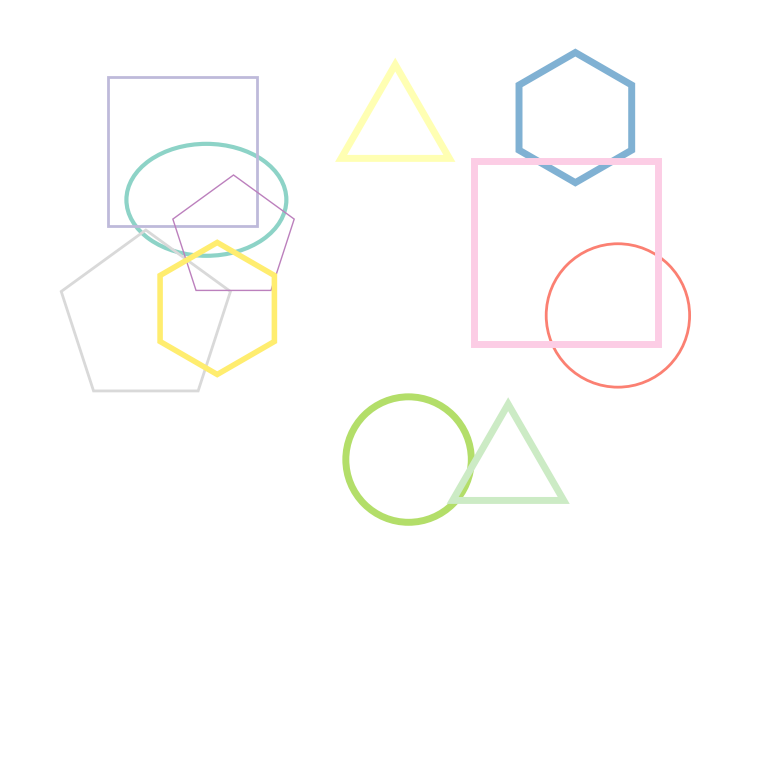[{"shape": "oval", "thickness": 1.5, "radius": 0.52, "center": [0.268, 0.74]}, {"shape": "triangle", "thickness": 2.5, "radius": 0.41, "center": [0.513, 0.835]}, {"shape": "square", "thickness": 1, "radius": 0.48, "center": [0.237, 0.803]}, {"shape": "circle", "thickness": 1, "radius": 0.47, "center": [0.802, 0.59]}, {"shape": "hexagon", "thickness": 2.5, "radius": 0.42, "center": [0.747, 0.847]}, {"shape": "circle", "thickness": 2.5, "radius": 0.41, "center": [0.531, 0.403]}, {"shape": "square", "thickness": 2.5, "radius": 0.6, "center": [0.735, 0.672]}, {"shape": "pentagon", "thickness": 1, "radius": 0.58, "center": [0.189, 0.586]}, {"shape": "pentagon", "thickness": 0.5, "radius": 0.41, "center": [0.303, 0.69]}, {"shape": "triangle", "thickness": 2.5, "radius": 0.42, "center": [0.66, 0.392]}, {"shape": "hexagon", "thickness": 2, "radius": 0.43, "center": [0.282, 0.599]}]